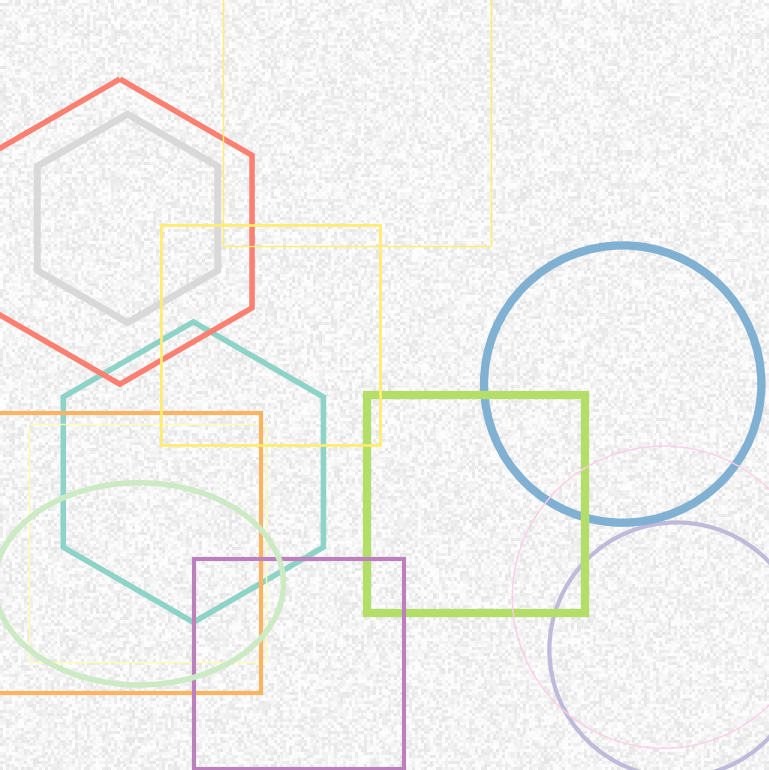[{"shape": "hexagon", "thickness": 2, "radius": 0.98, "center": [0.251, 0.387]}, {"shape": "square", "thickness": 0.5, "radius": 0.77, "center": [0.191, 0.295]}, {"shape": "circle", "thickness": 1.5, "radius": 0.83, "center": [0.879, 0.156]}, {"shape": "hexagon", "thickness": 2, "radius": 0.99, "center": [0.156, 0.699]}, {"shape": "circle", "thickness": 3, "radius": 0.9, "center": [0.809, 0.501]}, {"shape": "square", "thickness": 1.5, "radius": 0.91, "center": [0.157, 0.282]}, {"shape": "square", "thickness": 3, "radius": 0.71, "center": [0.619, 0.345]}, {"shape": "circle", "thickness": 0.5, "radius": 0.98, "center": [0.862, 0.224]}, {"shape": "hexagon", "thickness": 2.5, "radius": 0.68, "center": [0.166, 0.716]}, {"shape": "square", "thickness": 1.5, "radius": 0.68, "center": [0.389, 0.138]}, {"shape": "oval", "thickness": 2, "radius": 0.94, "center": [0.181, 0.242]}, {"shape": "square", "thickness": 1, "radius": 0.71, "center": [0.351, 0.565]}, {"shape": "square", "thickness": 0.5, "radius": 0.87, "center": [0.464, 0.855]}]